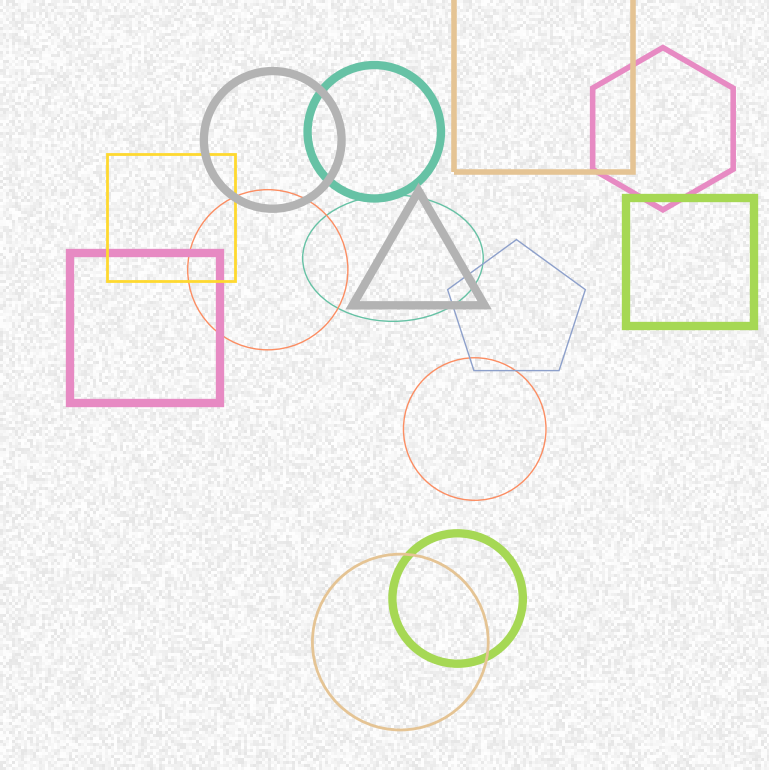[{"shape": "oval", "thickness": 0.5, "radius": 0.59, "center": [0.51, 0.665]}, {"shape": "circle", "thickness": 3, "radius": 0.43, "center": [0.486, 0.829]}, {"shape": "circle", "thickness": 0.5, "radius": 0.52, "center": [0.348, 0.65]}, {"shape": "circle", "thickness": 0.5, "radius": 0.46, "center": [0.617, 0.443]}, {"shape": "pentagon", "thickness": 0.5, "radius": 0.47, "center": [0.671, 0.595]}, {"shape": "square", "thickness": 3, "radius": 0.49, "center": [0.189, 0.574]}, {"shape": "hexagon", "thickness": 2, "radius": 0.53, "center": [0.861, 0.833]}, {"shape": "square", "thickness": 3, "radius": 0.42, "center": [0.896, 0.66]}, {"shape": "circle", "thickness": 3, "radius": 0.42, "center": [0.594, 0.223]}, {"shape": "square", "thickness": 1, "radius": 0.41, "center": [0.222, 0.718]}, {"shape": "square", "thickness": 2, "radius": 0.58, "center": [0.706, 0.893]}, {"shape": "circle", "thickness": 1, "radius": 0.57, "center": [0.52, 0.166]}, {"shape": "circle", "thickness": 3, "radius": 0.45, "center": [0.354, 0.818]}, {"shape": "triangle", "thickness": 3, "radius": 0.49, "center": [0.544, 0.653]}]